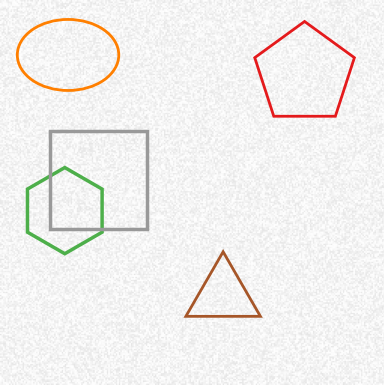[{"shape": "pentagon", "thickness": 2, "radius": 0.68, "center": [0.791, 0.808]}, {"shape": "hexagon", "thickness": 2.5, "radius": 0.56, "center": [0.168, 0.453]}, {"shape": "oval", "thickness": 2, "radius": 0.66, "center": [0.177, 0.857]}, {"shape": "triangle", "thickness": 2, "radius": 0.56, "center": [0.58, 0.234]}, {"shape": "square", "thickness": 2.5, "radius": 0.63, "center": [0.255, 0.533]}]